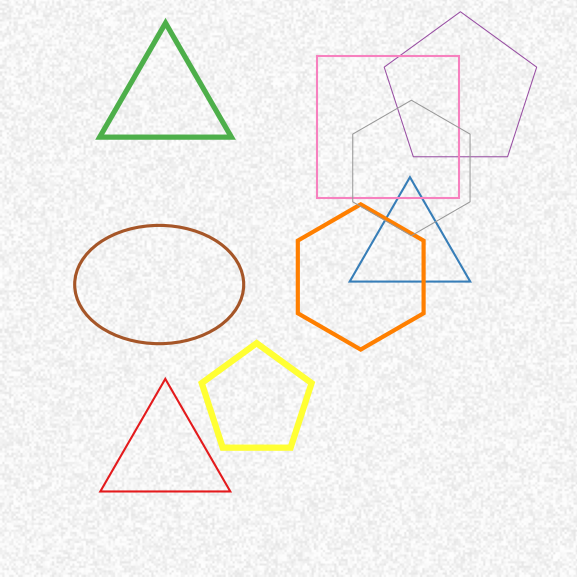[{"shape": "triangle", "thickness": 1, "radius": 0.65, "center": [0.286, 0.213]}, {"shape": "triangle", "thickness": 1, "radius": 0.6, "center": [0.71, 0.572]}, {"shape": "triangle", "thickness": 2.5, "radius": 0.66, "center": [0.287, 0.828]}, {"shape": "pentagon", "thickness": 0.5, "radius": 0.69, "center": [0.797, 0.84]}, {"shape": "hexagon", "thickness": 2, "radius": 0.63, "center": [0.625, 0.52]}, {"shape": "pentagon", "thickness": 3, "radius": 0.5, "center": [0.444, 0.305]}, {"shape": "oval", "thickness": 1.5, "radius": 0.73, "center": [0.276, 0.506]}, {"shape": "square", "thickness": 1, "radius": 0.61, "center": [0.672, 0.779]}, {"shape": "hexagon", "thickness": 0.5, "radius": 0.59, "center": [0.712, 0.708]}]